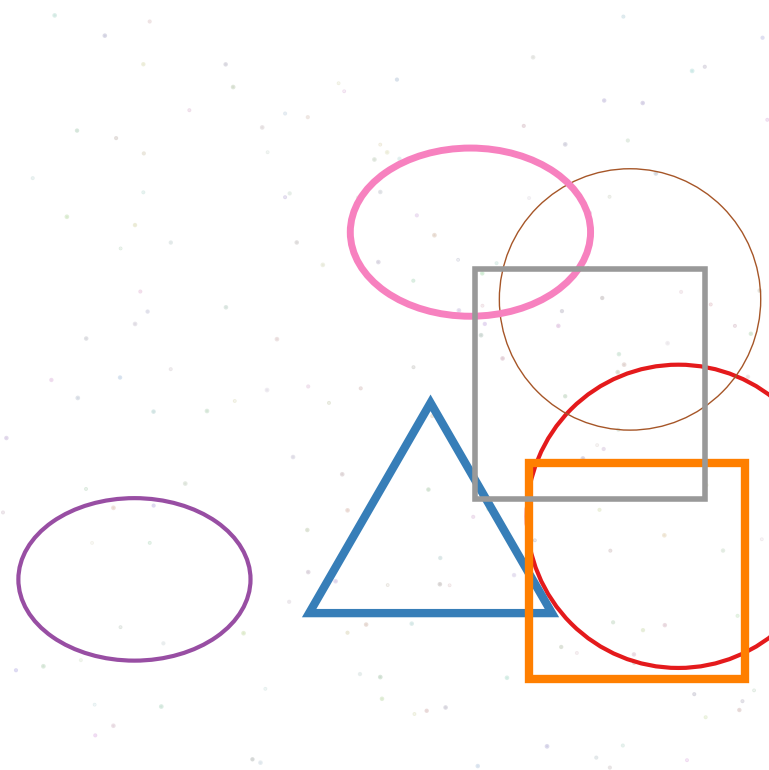[{"shape": "circle", "thickness": 1.5, "radius": 0.98, "center": [0.881, 0.329]}, {"shape": "triangle", "thickness": 3, "radius": 0.91, "center": [0.559, 0.295]}, {"shape": "oval", "thickness": 1.5, "radius": 0.75, "center": [0.175, 0.248]}, {"shape": "square", "thickness": 3, "radius": 0.7, "center": [0.827, 0.259]}, {"shape": "circle", "thickness": 0.5, "radius": 0.85, "center": [0.818, 0.611]}, {"shape": "oval", "thickness": 2.5, "radius": 0.78, "center": [0.611, 0.699]}, {"shape": "square", "thickness": 2, "radius": 0.75, "center": [0.766, 0.502]}]